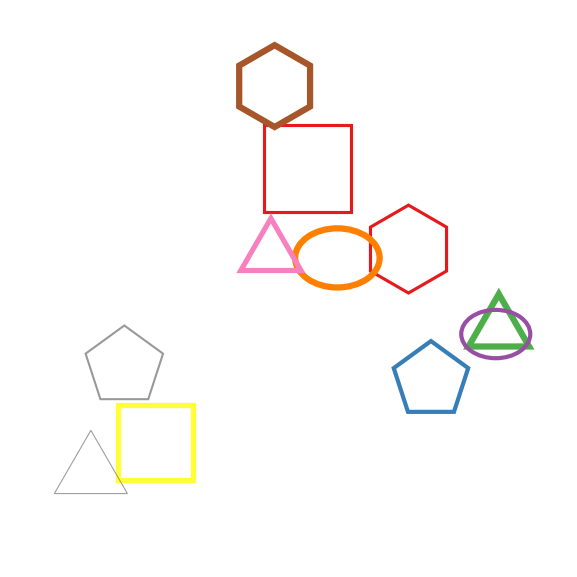[{"shape": "hexagon", "thickness": 1.5, "radius": 0.38, "center": [0.707, 0.568]}, {"shape": "square", "thickness": 1.5, "radius": 0.38, "center": [0.533, 0.708]}, {"shape": "pentagon", "thickness": 2, "radius": 0.34, "center": [0.746, 0.341]}, {"shape": "triangle", "thickness": 3, "radius": 0.3, "center": [0.864, 0.429]}, {"shape": "oval", "thickness": 2, "radius": 0.3, "center": [0.858, 0.421]}, {"shape": "oval", "thickness": 3, "radius": 0.37, "center": [0.584, 0.553]}, {"shape": "square", "thickness": 2.5, "radius": 0.33, "center": [0.269, 0.233]}, {"shape": "hexagon", "thickness": 3, "radius": 0.35, "center": [0.476, 0.85]}, {"shape": "triangle", "thickness": 2.5, "radius": 0.3, "center": [0.469, 0.561]}, {"shape": "pentagon", "thickness": 1, "radius": 0.35, "center": [0.215, 0.365]}, {"shape": "triangle", "thickness": 0.5, "radius": 0.37, "center": [0.157, 0.181]}]